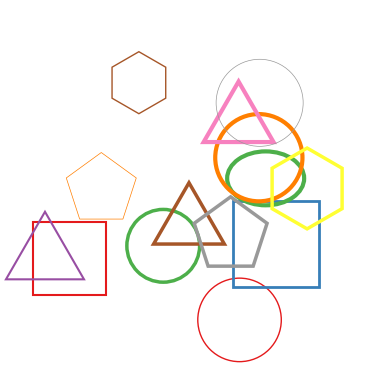[{"shape": "circle", "thickness": 1, "radius": 0.54, "center": [0.622, 0.169]}, {"shape": "square", "thickness": 1.5, "radius": 0.47, "center": [0.181, 0.329]}, {"shape": "square", "thickness": 2, "radius": 0.56, "center": [0.716, 0.366]}, {"shape": "circle", "thickness": 2.5, "radius": 0.47, "center": [0.424, 0.362]}, {"shape": "oval", "thickness": 3, "radius": 0.5, "center": [0.69, 0.537]}, {"shape": "triangle", "thickness": 1.5, "radius": 0.58, "center": [0.117, 0.333]}, {"shape": "circle", "thickness": 3, "radius": 0.57, "center": [0.672, 0.59]}, {"shape": "pentagon", "thickness": 0.5, "radius": 0.48, "center": [0.263, 0.508]}, {"shape": "hexagon", "thickness": 2.5, "radius": 0.52, "center": [0.798, 0.511]}, {"shape": "triangle", "thickness": 2.5, "radius": 0.53, "center": [0.491, 0.419]}, {"shape": "hexagon", "thickness": 1, "radius": 0.4, "center": [0.361, 0.785]}, {"shape": "triangle", "thickness": 3, "radius": 0.52, "center": [0.62, 0.683]}, {"shape": "circle", "thickness": 0.5, "radius": 0.57, "center": [0.674, 0.733]}, {"shape": "pentagon", "thickness": 2.5, "radius": 0.5, "center": [0.599, 0.389]}]